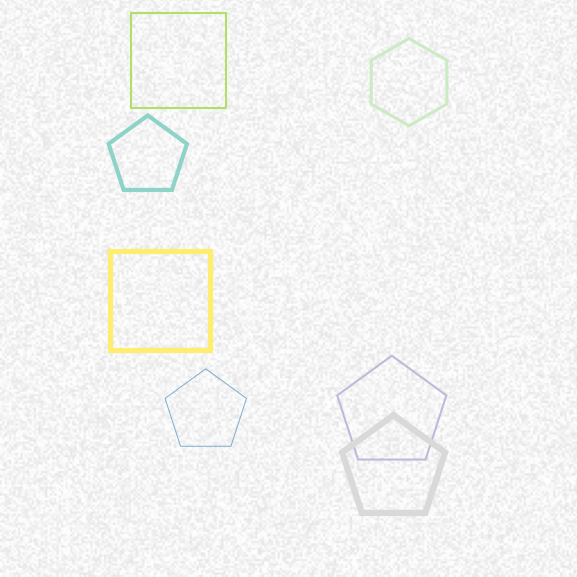[{"shape": "pentagon", "thickness": 2, "radius": 0.36, "center": [0.256, 0.728]}, {"shape": "pentagon", "thickness": 1, "radius": 0.5, "center": [0.678, 0.284]}, {"shape": "pentagon", "thickness": 0.5, "radius": 0.37, "center": [0.356, 0.286]}, {"shape": "square", "thickness": 1, "radius": 0.41, "center": [0.308, 0.895]}, {"shape": "pentagon", "thickness": 3, "radius": 0.47, "center": [0.682, 0.187]}, {"shape": "hexagon", "thickness": 1.5, "radius": 0.38, "center": [0.708, 0.857]}, {"shape": "square", "thickness": 2.5, "radius": 0.43, "center": [0.277, 0.479]}]